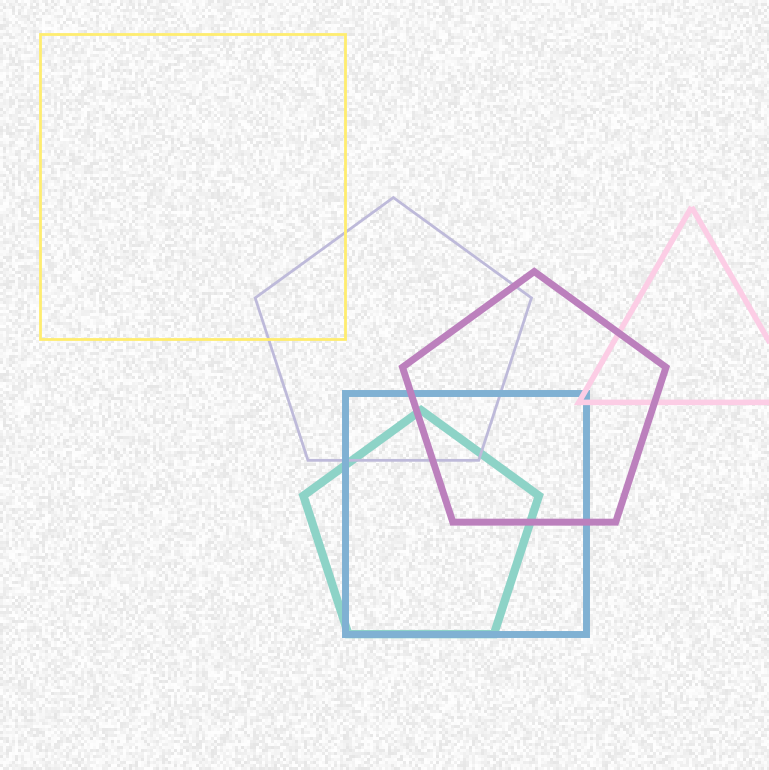[{"shape": "pentagon", "thickness": 3, "radius": 0.8, "center": [0.547, 0.307]}, {"shape": "pentagon", "thickness": 1, "radius": 0.94, "center": [0.511, 0.555]}, {"shape": "square", "thickness": 2.5, "radius": 0.78, "center": [0.604, 0.333]}, {"shape": "triangle", "thickness": 2, "radius": 0.85, "center": [0.898, 0.562]}, {"shape": "pentagon", "thickness": 2.5, "radius": 0.9, "center": [0.694, 0.467]}, {"shape": "square", "thickness": 1, "radius": 0.99, "center": [0.25, 0.758]}]